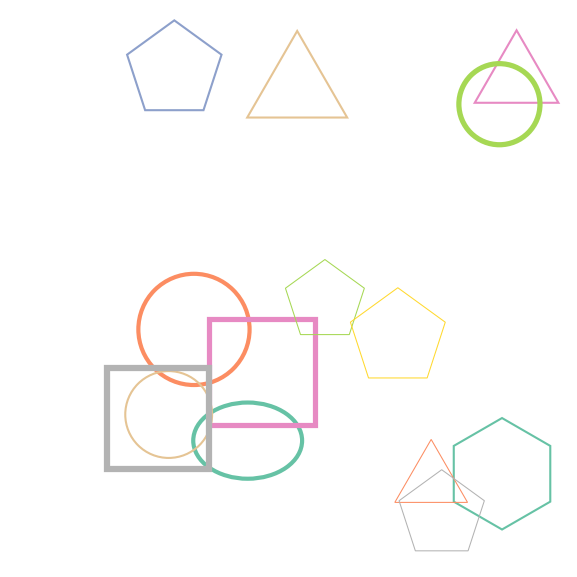[{"shape": "oval", "thickness": 2, "radius": 0.47, "center": [0.429, 0.236]}, {"shape": "hexagon", "thickness": 1, "radius": 0.48, "center": [0.869, 0.179]}, {"shape": "triangle", "thickness": 0.5, "radius": 0.36, "center": [0.747, 0.166]}, {"shape": "circle", "thickness": 2, "radius": 0.48, "center": [0.336, 0.429]}, {"shape": "pentagon", "thickness": 1, "radius": 0.43, "center": [0.302, 0.878]}, {"shape": "square", "thickness": 2.5, "radius": 0.46, "center": [0.453, 0.355]}, {"shape": "triangle", "thickness": 1, "radius": 0.42, "center": [0.894, 0.863]}, {"shape": "circle", "thickness": 2.5, "radius": 0.35, "center": [0.865, 0.819]}, {"shape": "pentagon", "thickness": 0.5, "radius": 0.36, "center": [0.563, 0.478]}, {"shape": "pentagon", "thickness": 0.5, "radius": 0.43, "center": [0.689, 0.415]}, {"shape": "triangle", "thickness": 1, "radius": 0.5, "center": [0.515, 0.846]}, {"shape": "circle", "thickness": 1, "radius": 0.38, "center": [0.292, 0.281]}, {"shape": "pentagon", "thickness": 0.5, "radius": 0.39, "center": [0.765, 0.108]}, {"shape": "square", "thickness": 3, "radius": 0.44, "center": [0.274, 0.275]}]